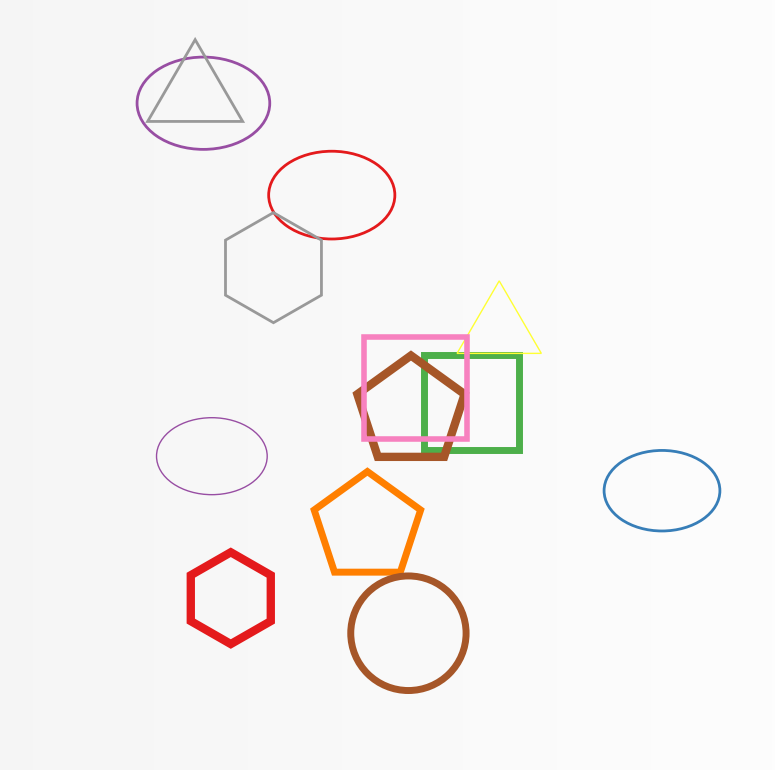[{"shape": "hexagon", "thickness": 3, "radius": 0.3, "center": [0.298, 0.223]}, {"shape": "oval", "thickness": 1, "radius": 0.41, "center": [0.428, 0.747]}, {"shape": "oval", "thickness": 1, "radius": 0.37, "center": [0.854, 0.363]}, {"shape": "square", "thickness": 2.5, "radius": 0.31, "center": [0.608, 0.478]}, {"shape": "oval", "thickness": 0.5, "radius": 0.36, "center": [0.273, 0.408]}, {"shape": "oval", "thickness": 1, "radius": 0.43, "center": [0.262, 0.866]}, {"shape": "pentagon", "thickness": 2.5, "radius": 0.36, "center": [0.474, 0.315]}, {"shape": "triangle", "thickness": 0.5, "radius": 0.31, "center": [0.644, 0.572]}, {"shape": "pentagon", "thickness": 3, "radius": 0.36, "center": [0.53, 0.466]}, {"shape": "circle", "thickness": 2.5, "radius": 0.37, "center": [0.527, 0.178]}, {"shape": "square", "thickness": 2, "radius": 0.33, "center": [0.536, 0.496]}, {"shape": "hexagon", "thickness": 1, "radius": 0.36, "center": [0.353, 0.652]}, {"shape": "triangle", "thickness": 1, "radius": 0.35, "center": [0.252, 0.878]}]